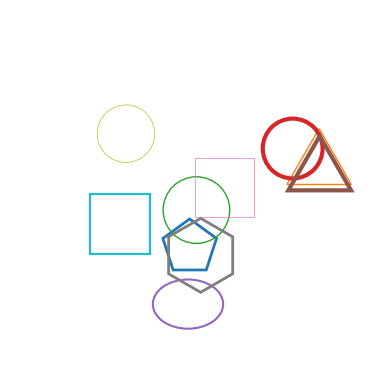[{"shape": "pentagon", "thickness": 2, "radius": 0.37, "center": [0.493, 0.358]}, {"shape": "triangle", "thickness": 1, "radius": 0.48, "center": [0.829, 0.569]}, {"shape": "circle", "thickness": 1, "radius": 0.43, "center": [0.51, 0.454]}, {"shape": "circle", "thickness": 3, "radius": 0.39, "center": [0.76, 0.614]}, {"shape": "oval", "thickness": 1.5, "radius": 0.46, "center": [0.488, 0.21]}, {"shape": "triangle", "thickness": 3, "radius": 0.47, "center": [0.83, 0.553]}, {"shape": "square", "thickness": 0.5, "radius": 0.39, "center": [0.583, 0.513]}, {"shape": "hexagon", "thickness": 2, "radius": 0.48, "center": [0.521, 0.337]}, {"shape": "circle", "thickness": 0.5, "radius": 0.37, "center": [0.327, 0.653]}, {"shape": "square", "thickness": 1.5, "radius": 0.39, "center": [0.313, 0.418]}]